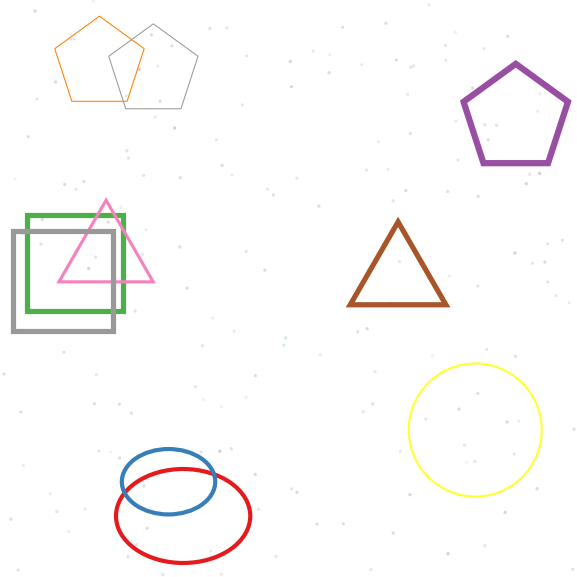[{"shape": "oval", "thickness": 2, "radius": 0.58, "center": [0.317, 0.106]}, {"shape": "oval", "thickness": 2, "radius": 0.4, "center": [0.292, 0.165]}, {"shape": "square", "thickness": 2.5, "radius": 0.42, "center": [0.13, 0.544]}, {"shape": "pentagon", "thickness": 3, "radius": 0.48, "center": [0.893, 0.794]}, {"shape": "pentagon", "thickness": 0.5, "radius": 0.41, "center": [0.172, 0.89]}, {"shape": "circle", "thickness": 1, "radius": 0.58, "center": [0.823, 0.254]}, {"shape": "triangle", "thickness": 2.5, "radius": 0.48, "center": [0.689, 0.519]}, {"shape": "triangle", "thickness": 1.5, "radius": 0.47, "center": [0.184, 0.558]}, {"shape": "square", "thickness": 2.5, "radius": 0.43, "center": [0.109, 0.512]}, {"shape": "pentagon", "thickness": 0.5, "radius": 0.41, "center": [0.266, 0.877]}]